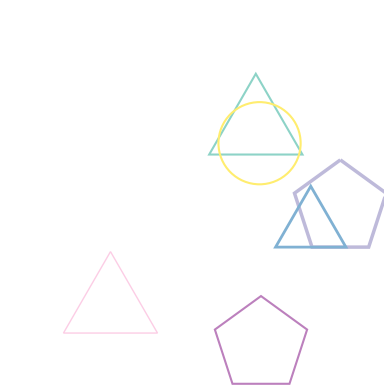[{"shape": "triangle", "thickness": 1.5, "radius": 0.7, "center": [0.664, 0.669]}, {"shape": "pentagon", "thickness": 2.5, "radius": 0.63, "center": [0.884, 0.459]}, {"shape": "triangle", "thickness": 2, "radius": 0.53, "center": [0.807, 0.411]}, {"shape": "triangle", "thickness": 1, "radius": 0.7, "center": [0.287, 0.205]}, {"shape": "pentagon", "thickness": 1.5, "radius": 0.63, "center": [0.678, 0.105]}, {"shape": "circle", "thickness": 1.5, "radius": 0.53, "center": [0.674, 0.628]}]